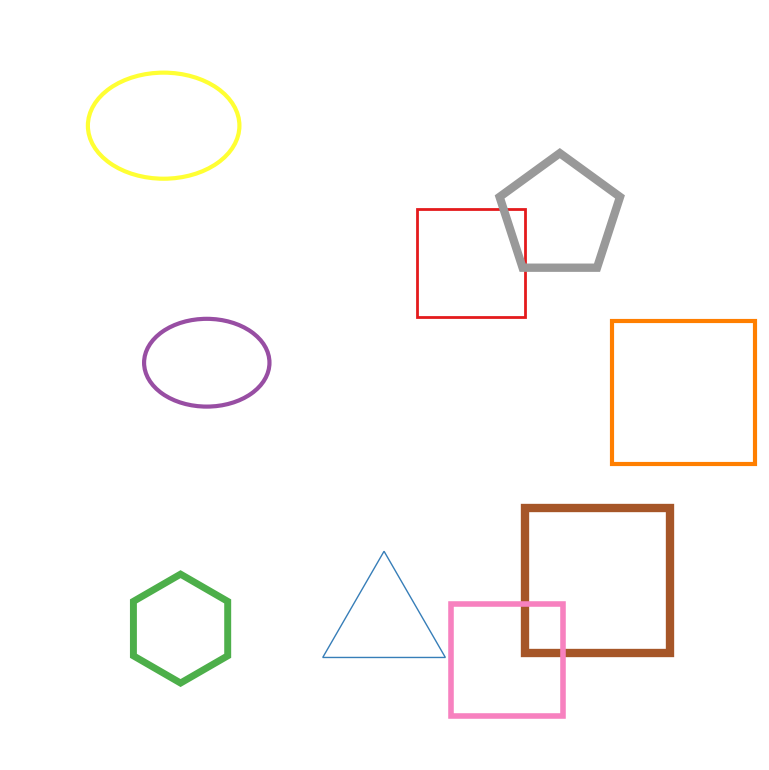[{"shape": "square", "thickness": 1, "radius": 0.35, "center": [0.611, 0.658]}, {"shape": "triangle", "thickness": 0.5, "radius": 0.46, "center": [0.499, 0.192]}, {"shape": "hexagon", "thickness": 2.5, "radius": 0.35, "center": [0.234, 0.184]}, {"shape": "oval", "thickness": 1.5, "radius": 0.41, "center": [0.269, 0.529]}, {"shape": "square", "thickness": 1.5, "radius": 0.46, "center": [0.888, 0.49]}, {"shape": "oval", "thickness": 1.5, "radius": 0.49, "center": [0.213, 0.837]}, {"shape": "square", "thickness": 3, "radius": 0.47, "center": [0.776, 0.246]}, {"shape": "square", "thickness": 2, "radius": 0.36, "center": [0.659, 0.142]}, {"shape": "pentagon", "thickness": 3, "radius": 0.41, "center": [0.727, 0.719]}]